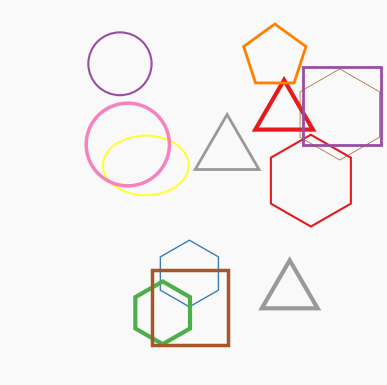[{"shape": "triangle", "thickness": 3, "radius": 0.43, "center": [0.733, 0.706]}, {"shape": "hexagon", "thickness": 1.5, "radius": 0.6, "center": [0.802, 0.531]}, {"shape": "hexagon", "thickness": 1, "radius": 0.43, "center": [0.489, 0.29]}, {"shape": "hexagon", "thickness": 3, "radius": 0.41, "center": [0.42, 0.188]}, {"shape": "circle", "thickness": 1.5, "radius": 0.41, "center": [0.31, 0.834]}, {"shape": "square", "thickness": 2, "radius": 0.51, "center": [0.882, 0.724]}, {"shape": "pentagon", "thickness": 2, "radius": 0.42, "center": [0.709, 0.853]}, {"shape": "oval", "thickness": 1.5, "radius": 0.55, "center": [0.376, 0.57]}, {"shape": "square", "thickness": 2.5, "radius": 0.49, "center": [0.49, 0.202]}, {"shape": "hexagon", "thickness": 0.5, "radius": 0.59, "center": [0.877, 0.703]}, {"shape": "circle", "thickness": 2.5, "radius": 0.54, "center": [0.33, 0.625]}, {"shape": "triangle", "thickness": 3, "radius": 0.42, "center": [0.748, 0.241]}, {"shape": "triangle", "thickness": 2, "radius": 0.48, "center": [0.586, 0.607]}]